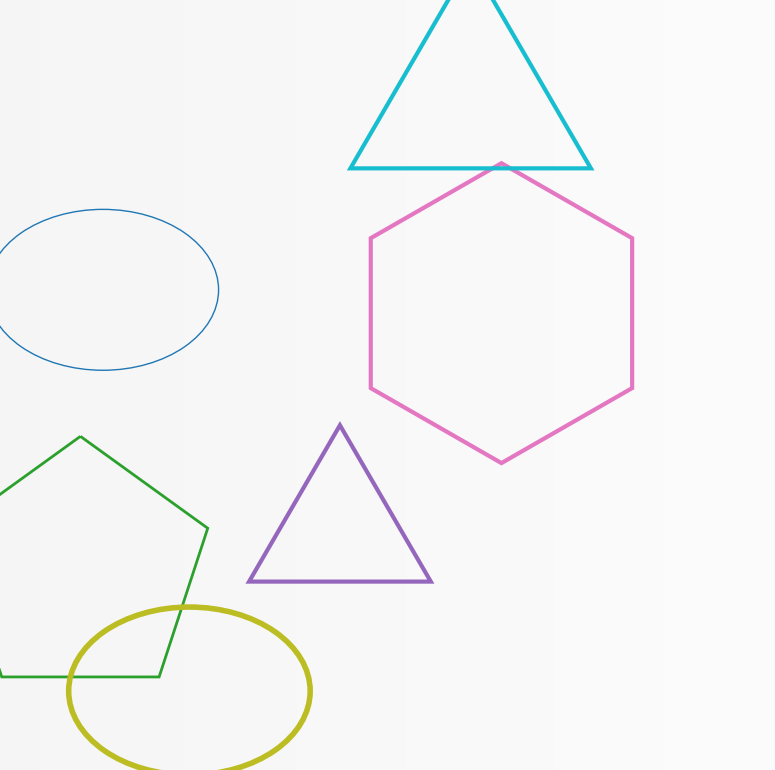[{"shape": "oval", "thickness": 0.5, "radius": 0.75, "center": [0.133, 0.624]}, {"shape": "pentagon", "thickness": 1, "radius": 0.86, "center": [0.104, 0.261]}, {"shape": "triangle", "thickness": 1.5, "radius": 0.68, "center": [0.439, 0.312]}, {"shape": "hexagon", "thickness": 1.5, "radius": 0.97, "center": [0.647, 0.593]}, {"shape": "oval", "thickness": 2, "radius": 0.78, "center": [0.244, 0.103]}, {"shape": "triangle", "thickness": 1.5, "radius": 0.9, "center": [0.607, 0.871]}]